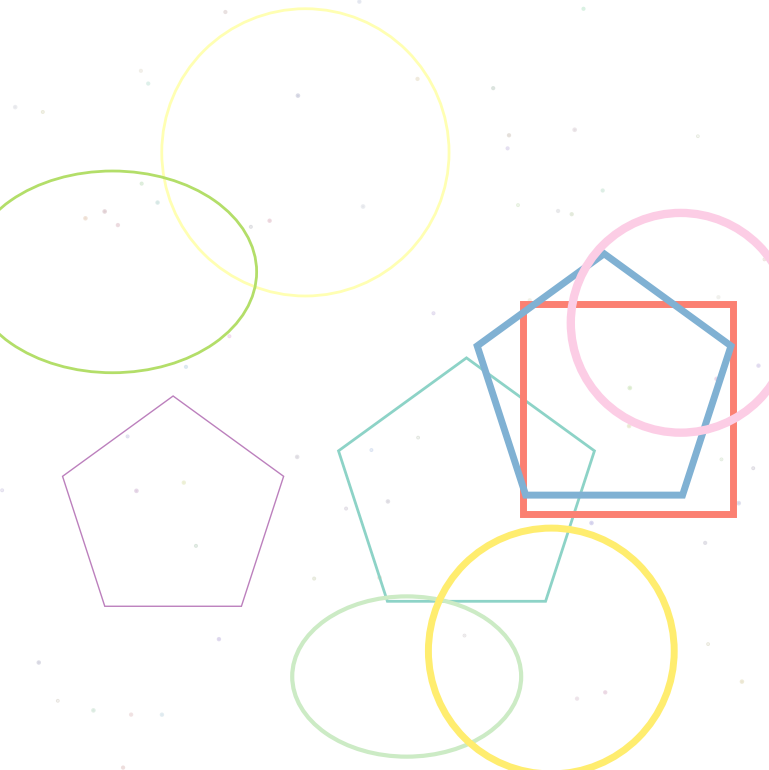[{"shape": "pentagon", "thickness": 1, "radius": 0.87, "center": [0.606, 0.36]}, {"shape": "circle", "thickness": 1, "radius": 0.93, "center": [0.397, 0.802]}, {"shape": "square", "thickness": 2.5, "radius": 0.68, "center": [0.815, 0.469]}, {"shape": "pentagon", "thickness": 2.5, "radius": 0.87, "center": [0.785, 0.497]}, {"shape": "oval", "thickness": 1, "radius": 0.94, "center": [0.146, 0.647]}, {"shape": "circle", "thickness": 3, "radius": 0.71, "center": [0.884, 0.581]}, {"shape": "pentagon", "thickness": 0.5, "radius": 0.75, "center": [0.225, 0.335]}, {"shape": "oval", "thickness": 1.5, "radius": 0.74, "center": [0.528, 0.121]}, {"shape": "circle", "thickness": 2.5, "radius": 0.8, "center": [0.716, 0.155]}]